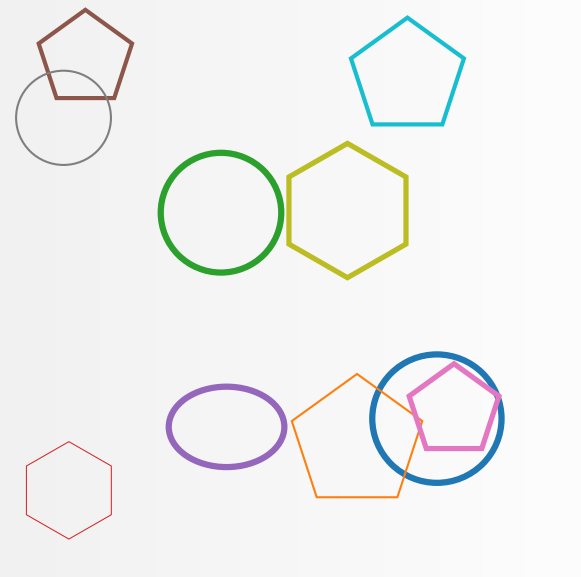[{"shape": "circle", "thickness": 3, "radius": 0.56, "center": [0.752, 0.274]}, {"shape": "pentagon", "thickness": 1, "radius": 0.59, "center": [0.614, 0.234]}, {"shape": "circle", "thickness": 3, "radius": 0.52, "center": [0.38, 0.631]}, {"shape": "hexagon", "thickness": 0.5, "radius": 0.42, "center": [0.118, 0.15]}, {"shape": "oval", "thickness": 3, "radius": 0.5, "center": [0.39, 0.26]}, {"shape": "pentagon", "thickness": 2, "radius": 0.42, "center": [0.147, 0.898]}, {"shape": "pentagon", "thickness": 2.5, "radius": 0.41, "center": [0.781, 0.288]}, {"shape": "circle", "thickness": 1, "radius": 0.41, "center": [0.109, 0.795]}, {"shape": "hexagon", "thickness": 2.5, "radius": 0.58, "center": [0.598, 0.635]}, {"shape": "pentagon", "thickness": 2, "radius": 0.51, "center": [0.701, 0.866]}]